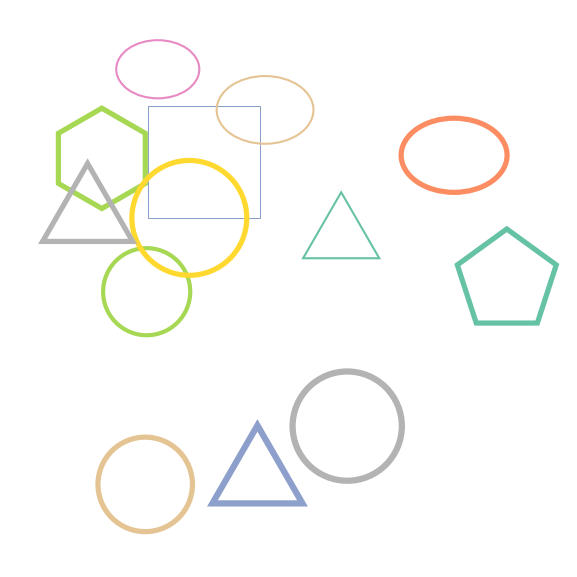[{"shape": "triangle", "thickness": 1, "radius": 0.38, "center": [0.591, 0.59]}, {"shape": "pentagon", "thickness": 2.5, "radius": 0.45, "center": [0.878, 0.513]}, {"shape": "oval", "thickness": 2.5, "radius": 0.46, "center": [0.786, 0.73]}, {"shape": "square", "thickness": 0.5, "radius": 0.49, "center": [0.353, 0.719]}, {"shape": "triangle", "thickness": 3, "radius": 0.45, "center": [0.446, 0.172]}, {"shape": "oval", "thickness": 1, "radius": 0.36, "center": [0.273, 0.879]}, {"shape": "hexagon", "thickness": 2.5, "radius": 0.43, "center": [0.176, 0.725]}, {"shape": "circle", "thickness": 2, "radius": 0.38, "center": [0.254, 0.494]}, {"shape": "circle", "thickness": 2.5, "radius": 0.5, "center": [0.328, 0.622]}, {"shape": "circle", "thickness": 2.5, "radius": 0.41, "center": [0.251, 0.16]}, {"shape": "oval", "thickness": 1, "radius": 0.42, "center": [0.459, 0.809]}, {"shape": "triangle", "thickness": 2.5, "radius": 0.45, "center": [0.152, 0.626]}, {"shape": "circle", "thickness": 3, "radius": 0.47, "center": [0.601, 0.261]}]